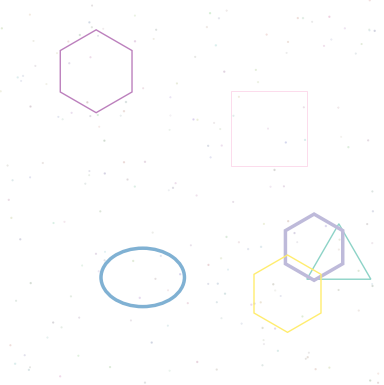[{"shape": "triangle", "thickness": 1, "radius": 0.48, "center": [0.88, 0.323]}, {"shape": "hexagon", "thickness": 2.5, "radius": 0.43, "center": [0.816, 0.358]}, {"shape": "oval", "thickness": 2.5, "radius": 0.54, "center": [0.371, 0.279]}, {"shape": "square", "thickness": 0.5, "radius": 0.49, "center": [0.698, 0.666]}, {"shape": "hexagon", "thickness": 1, "radius": 0.54, "center": [0.25, 0.815]}, {"shape": "hexagon", "thickness": 1, "radius": 0.5, "center": [0.747, 0.237]}]